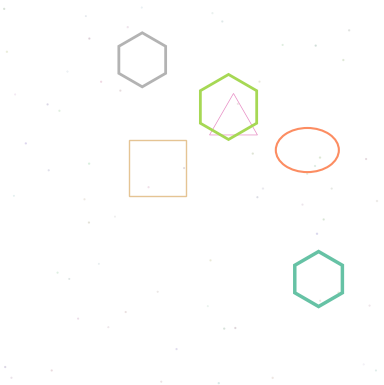[{"shape": "hexagon", "thickness": 2.5, "radius": 0.36, "center": [0.827, 0.275]}, {"shape": "oval", "thickness": 1.5, "radius": 0.41, "center": [0.798, 0.61]}, {"shape": "triangle", "thickness": 0.5, "radius": 0.36, "center": [0.606, 0.685]}, {"shape": "hexagon", "thickness": 2, "radius": 0.42, "center": [0.594, 0.722]}, {"shape": "square", "thickness": 1, "radius": 0.37, "center": [0.409, 0.564]}, {"shape": "hexagon", "thickness": 2, "radius": 0.35, "center": [0.369, 0.845]}]